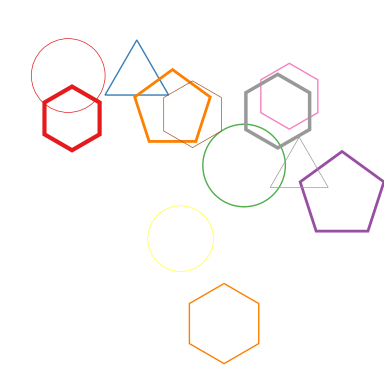[{"shape": "hexagon", "thickness": 3, "radius": 0.41, "center": [0.187, 0.692]}, {"shape": "circle", "thickness": 0.5, "radius": 0.48, "center": [0.177, 0.804]}, {"shape": "triangle", "thickness": 1, "radius": 0.48, "center": [0.355, 0.801]}, {"shape": "circle", "thickness": 1, "radius": 0.54, "center": [0.634, 0.57]}, {"shape": "pentagon", "thickness": 2, "radius": 0.57, "center": [0.888, 0.492]}, {"shape": "hexagon", "thickness": 1, "radius": 0.52, "center": [0.582, 0.16]}, {"shape": "pentagon", "thickness": 2, "radius": 0.52, "center": [0.448, 0.716]}, {"shape": "circle", "thickness": 0.5, "radius": 0.43, "center": [0.469, 0.38]}, {"shape": "hexagon", "thickness": 0.5, "radius": 0.43, "center": [0.5, 0.703]}, {"shape": "hexagon", "thickness": 1, "radius": 0.43, "center": [0.752, 0.75]}, {"shape": "hexagon", "thickness": 2.5, "radius": 0.48, "center": [0.721, 0.711]}, {"shape": "triangle", "thickness": 0.5, "radius": 0.44, "center": [0.777, 0.557]}]